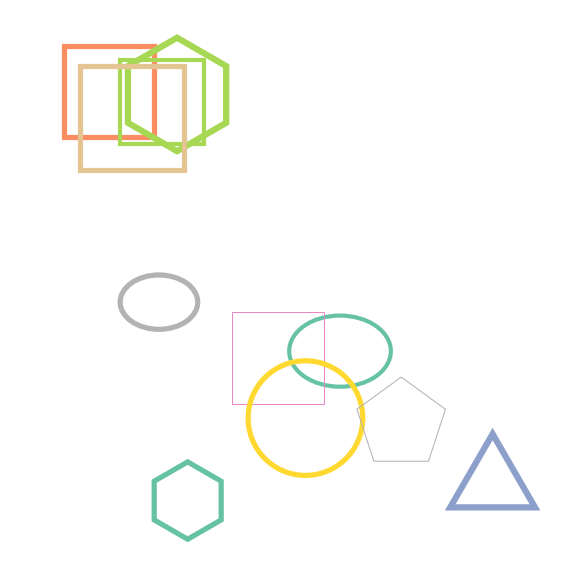[{"shape": "oval", "thickness": 2, "radius": 0.44, "center": [0.589, 0.391]}, {"shape": "hexagon", "thickness": 2.5, "radius": 0.33, "center": [0.325, 0.132]}, {"shape": "square", "thickness": 2.5, "radius": 0.39, "center": [0.189, 0.84]}, {"shape": "triangle", "thickness": 3, "radius": 0.42, "center": [0.853, 0.163]}, {"shape": "square", "thickness": 0.5, "radius": 0.4, "center": [0.482, 0.379]}, {"shape": "hexagon", "thickness": 3, "radius": 0.49, "center": [0.307, 0.836]}, {"shape": "square", "thickness": 2, "radius": 0.36, "center": [0.281, 0.822]}, {"shape": "circle", "thickness": 2.5, "radius": 0.5, "center": [0.529, 0.275]}, {"shape": "square", "thickness": 2.5, "radius": 0.45, "center": [0.229, 0.794]}, {"shape": "pentagon", "thickness": 0.5, "radius": 0.4, "center": [0.695, 0.266]}, {"shape": "oval", "thickness": 2.5, "radius": 0.34, "center": [0.275, 0.476]}]